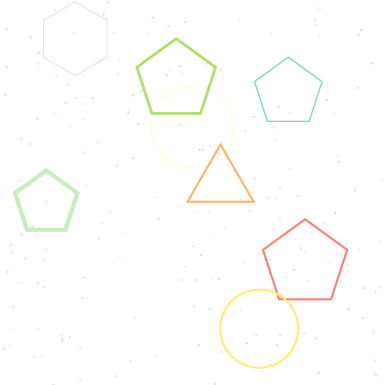[{"shape": "pentagon", "thickness": 1, "radius": 0.46, "center": [0.749, 0.759]}, {"shape": "circle", "thickness": 0.5, "radius": 0.54, "center": [0.5, 0.671]}, {"shape": "pentagon", "thickness": 1.5, "radius": 0.57, "center": [0.792, 0.316]}, {"shape": "triangle", "thickness": 1.5, "radius": 0.5, "center": [0.573, 0.526]}, {"shape": "pentagon", "thickness": 2, "radius": 0.54, "center": [0.458, 0.792]}, {"shape": "hexagon", "thickness": 0.5, "radius": 0.48, "center": [0.195, 0.899]}, {"shape": "pentagon", "thickness": 3, "radius": 0.43, "center": [0.12, 0.472]}, {"shape": "circle", "thickness": 1.5, "radius": 0.51, "center": [0.673, 0.146]}]